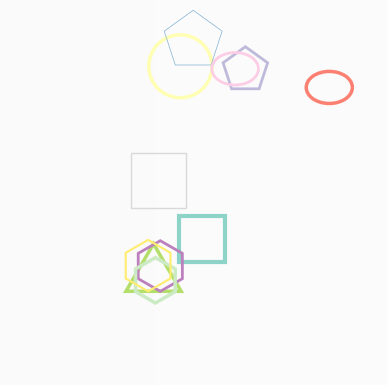[{"shape": "square", "thickness": 3, "radius": 0.3, "center": [0.521, 0.379]}, {"shape": "circle", "thickness": 2.5, "radius": 0.41, "center": [0.466, 0.828]}, {"shape": "pentagon", "thickness": 2, "radius": 0.3, "center": [0.633, 0.818]}, {"shape": "oval", "thickness": 2.5, "radius": 0.3, "center": [0.85, 0.773]}, {"shape": "pentagon", "thickness": 0.5, "radius": 0.39, "center": [0.499, 0.895]}, {"shape": "triangle", "thickness": 2.5, "radius": 0.41, "center": [0.396, 0.284]}, {"shape": "oval", "thickness": 2, "radius": 0.3, "center": [0.607, 0.821]}, {"shape": "square", "thickness": 1, "radius": 0.36, "center": [0.408, 0.531]}, {"shape": "hexagon", "thickness": 2, "radius": 0.33, "center": [0.414, 0.309]}, {"shape": "hexagon", "thickness": 2.5, "radius": 0.29, "center": [0.401, 0.272]}, {"shape": "hexagon", "thickness": 1.5, "radius": 0.33, "center": [0.382, 0.31]}]